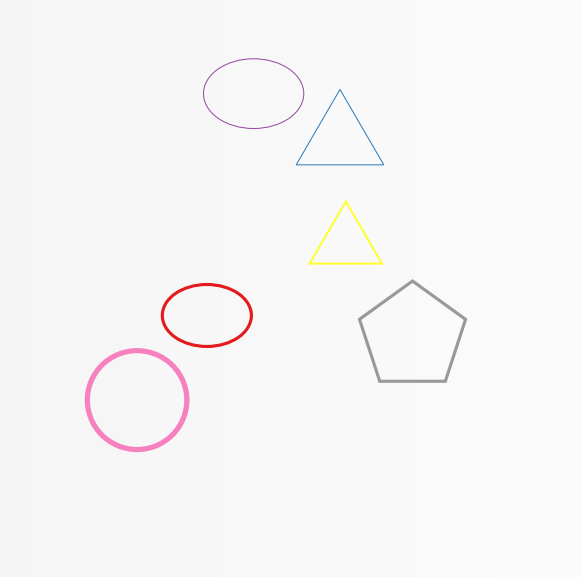[{"shape": "oval", "thickness": 1.5, "radius": 0.38, "center": [0.356, 0.453]}, {"shape": "triangle", "thickness": 0.5, "radius": 0.44, "center": [0.585, 0.757]}, {"shape": "oval", "thickness": 0.5, "radius": 0.43, "center": [0.436, 0.837]}, {"shape": "triangle", "thickness": 1, "radius": 0.36, "center": [0.595, 0.579]}, {"shape": "circle", "thickness": 2.5, "radius": 0.43, "center": [0.236, 0.306]}, {"shape": "pentagon", "thickness": 1.5, "radius": 0.48, "center": [0.71, 0.417]}]